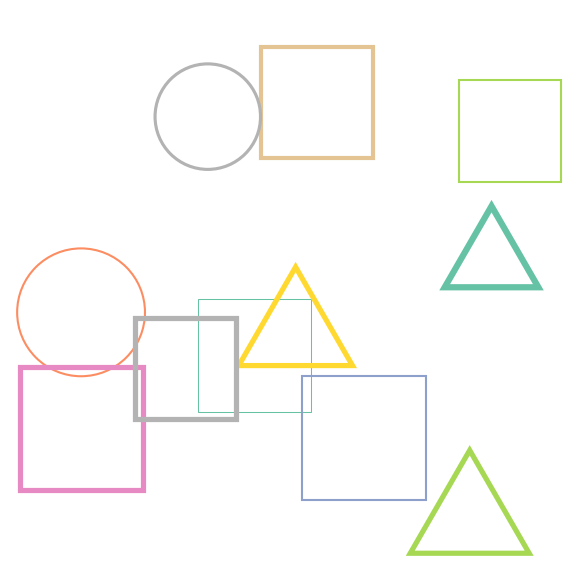[{"shape": "square", "thickness": 0.5, "radius": 0.49, "center": [0.44, 0.384]}, {"shape": "triangle", "thickness": 3, "radius": 0.47, "center": [0.851, 0.549]}, {"shape": "circle", "thickness": 1, "radius": 0.55, "center": [0.14, 0.458]}, {"shape": "square", "thickness": 1, "radius": 0.53, "center": [0.63, 0.241]}, {"shape": "square", "thickness": 2.5, "radius": 0.54, "center": [0.141, 0.257]}, {"shape": "square", "thickness": 1, "radius": 0.44, "center": [0.884, 0.773]}, {"shape": "triangle", "thickness": 2.5, "radius": 0.59, "center": [0.813, 0.101]}, {"shape": "triangle", "thickness": 2.5, "radius": 0.57, "center": [0.512, 0.423]}, {"shape": "square", "thickness": 2, "radius": 0.48, "center": [0.549, 0.822]}, {"shape": "square", "thickness": 2.5, "radius": 0.44, "center": [0.322, 0.36]}, {"shape": "circle", "thickness": 1.5, "radius": 0.46, "center": [0.36, 0.797]}]